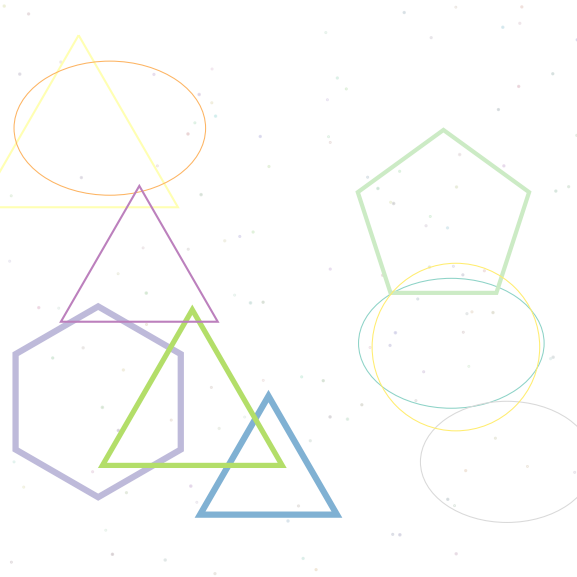[{"shape": "oval", "thickness": 0.5, "radius": 0.8, "center": [0.782, 0.405]}, {"shape": "triangle", "thickness": 1, "radius": 0.99, "center": [0.136, 0.74]}, {"shape": "hexagon", "thickness": 3, "radius": 0.83, "center": [0.17, 0.303]}, {"shape": "triangle", "thickness": 3, "radius": 0.68, "center": [0.465, 0.176]}, {"shape": "oval", "thickness": 0.5, "radius": 0.83, "center": [0.19, 0.777]}, {"shape": "triangle", "thickness": 2.5, "radius": 0.9, "center": [0.333, 0.283]}, {"shape": "oval", "thickness": 0.5, "radius": 0.75, "center": [0.878, 0.199]}, {"shape": "triangle", "thickness": 1, "radius": 0.78, "center": [0.241, 0.52]}, {"shape": "pentagon", "thickness": 2, "radius": 0.78, "center": [0.768, 0.618]}, {"shape": "circle", "thickness": 0.5, "radius": 0.73, "center": [0.789, 0.398]}]